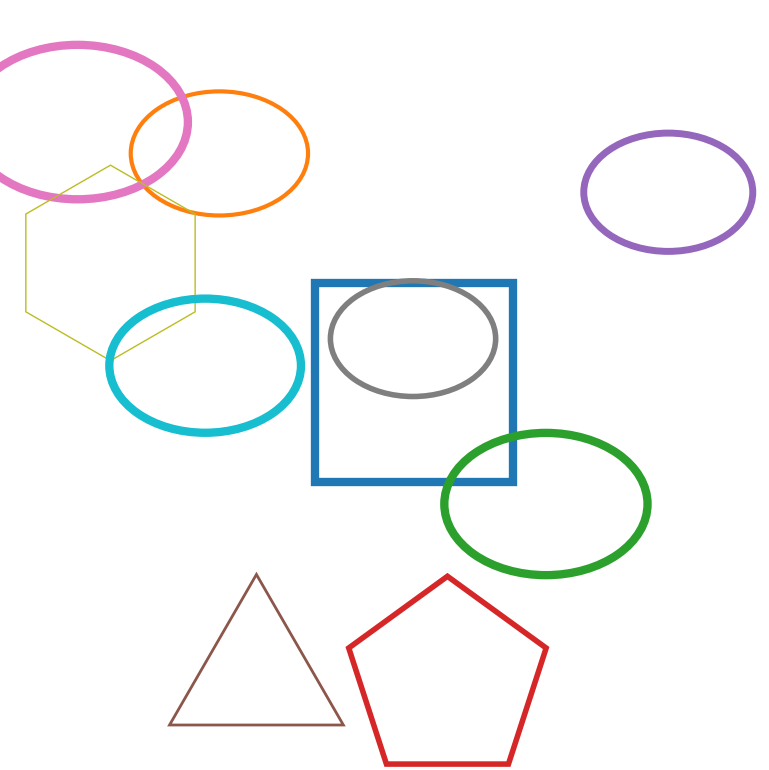[{"shape": "square", "thickness": 3, "radius": 0.64, "center": [0.538, 0.503]}, {"shape": "oval", "thickness": 1.5, "radius": 0.58, "center": [0.285, 0.801]}, {"shape": "oval", "thickness": 3, "radius": 0.66, "center": [0.709, 0.345]}, {"shape": "pentagon", "thickness": 2, "radius": 0.67, "center": [0.581, 0.117]}, {"shape": "oval", "thickness": 2.5, "radius": 0.55, "center": [0.868, 0.75]}, {"shape": "triangle", "thickness": 1, "radius": 0.65, "center": [0.333, 0.124]}, {"shape": "oval", "thickness": 3, "radius": 0.72, "center": [0.101, 0.841]}, {"shape": "oval", "thickness": 2, "radius": 0.54, "center": [0.536, 0.56]}, {"shape": "hexagon", "thickness": 0.5, "radius": 0.63, "center": [0.143, 0.659]}, {"shape": "oval", "thickness": 3, "radius": 0.62, "center": [0.266, 0.525]}]